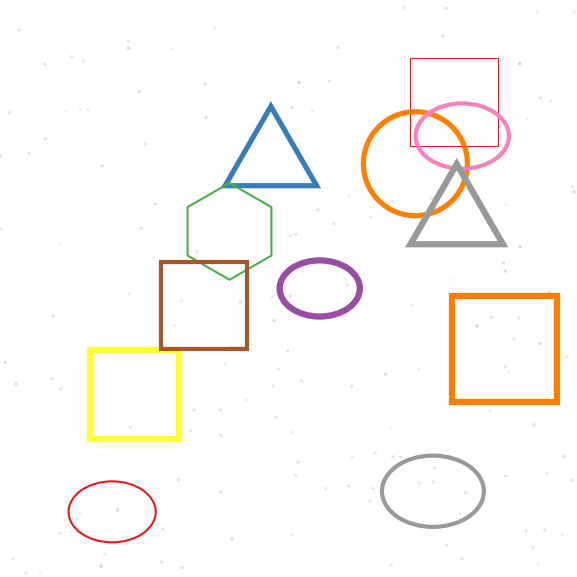[{"shape": "square", "thickness": 0.5, "radius": 0.38, "center": [0.786, 0.823]}, {"shape": "oval", "thickness": 1, "radius": 0.38, "center": [0.194, 0.113]}, {"shape": "triangle", "thickness": 2.5, "radius": 0.46, "center": [0.469, 0.723]}, {"shape": "hexagon", "thickness": 1, "radius": 0.42, "center": [0.397, 0.599]}, {"shape": "oval", "thickness": 3, "radius": 0.35, "center": [0.554, 0.5]}, {"shape": "circle", "thickness": 2.5, "radius": 0.45, "center": [0.719, 0.716]}, {"shape": "square", "thickness": 3, "radius": 0.46, "center": [0.874, 0.395]}, {"shape": "square", "thickness": 3, "radius": 0.38, "center": [0.233, 0.317]}, {"shape": "square", "thickness": 2, "radius": 0.37, "center": [0.353, 0.47]}, {"shape": "oval", "thickness": 2, "radius": 0.4, "center": [0.8, 0.764]}, {"shape": "oval", "thickness": 2, "radius": 0.44, "center": [0.75, 0.149]}, {"shape": "triangle", "thickness": 3, "radius": 0.46, "center": [0.791, 0.622]}]